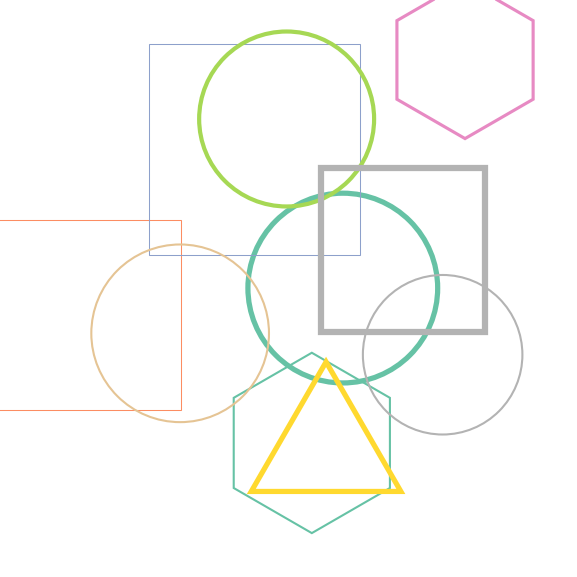[{"shape": "circle", "thickness": 2.5, "radius": 0.82, "center": [0.594, 0.5]}, {"shape": "hexagon", "thickness": 1, "radius": 0.78, "center": [0.54, 0.232]}, {"shape": "square", "thickness": 0.5, "radius": 0.82, "center": [0.149, 0.453]}, {"shape": "square", "thickness": 0.5, "radius": 0.91, "center": [0.441, 0.74]}, {"shape": "hexagon", "thickness": 1.5, "radius": 0.68, "center": [0.805, 0.895]}, {"shape": "circle", "thickness": 2, "radius": 0.76, "center": [0.496, 0.793]}, {"shape": "triangle", "thickness": 2.5, "radius": 0.75, "center": [0.565, 0.223]}, {"shape": "circle", "thickness": 1, "radius": 0.77, "center": [0.312, 0.422]}, {"shape": "circle", "thickness": 1, "radius": 0.69, "center": [0.766, 0.385]}, {"shape": "square", "thickness": 3, "radius": 0.71, "center": [0.698, 0.567]}]